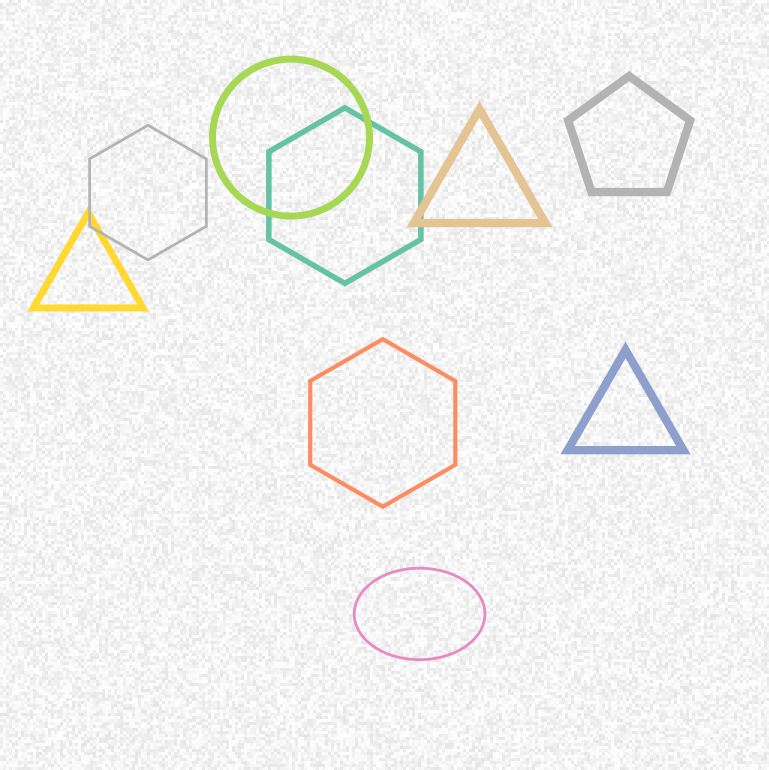[{"shape": "hexagon", "thickness": 2, "radius": 0.57, "center": [0.448, 0.746]}, {"shape": "hexagon", "thickness": 1.5, "radius": 0.54, "center": [0.497, 0.451]}, {"shape": "triangle", "thickness": 3, "radius": 0.43, "center": [0.812, 0.459]}, {"shape": "oval", "thickness": 1, "radius": 0.42, "center": [0.545, 0.203]}, {"shape": "circle", "thickness": 2.5, "radius": 0.51, "center": [0.378, 0.821]}, {"shape": "triangle", "thickness": 2.5, "radius": 0.41, "center": [0.115, 0.641]}, {"shape": "triangle", "thickness": 3, "radius": 0.49, "center": [0.623, 0.76]}, {"shape": "pentagon", "thickness": 3, "radius": 0.42, "center": [0.817, 0.818]}, {"shape": "hexagon", "thickness": 1, "radius": 0.44, "center": [0.192, 0.75]}]